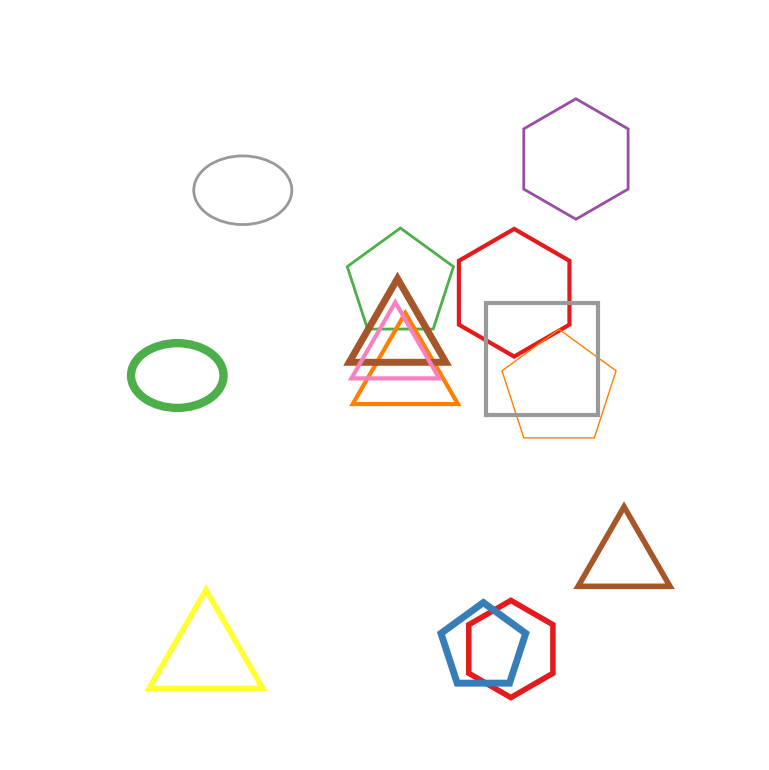[{"shape": "hexagon", "thickness": 1.5, "radius": 0.41, "center": [0.668, 0.62]}, {"shape": "hexagon", "thickness": 2, "radius": 0.32, "center": [0.663, 0.157]}, {"shape": "pentagon", "thickness": 2.5, "radius": 0.29, "center": [0.628, 0.16]}, {"shape": "pentagon", "thickness": 1, "radius": 0.36, "center": [0.52, 0.631]}, {"shape": "oval", "thickness": 3, "radius": 0.3, "center": [0.23, 0.512]}, {"shape": "hexagon", "thickness": 1, "radius": 0.39, "center": [0.748, 0.794]}, {"shape": "triangle", "thickness": 1.5, "radius": 0.39, "center": [0.526, 0.515]}, {"shape": "pentagon", "thickness": 0.5, "radius": 0.39, "center": [0.726, 0.494]}, {"shape": "triangle", "thickness": 2, "radius": 0.43, "center": [0.267, 0.149]}, {"shape": "triangle", "thickness": 2.5, "radius": 0.36, "center": [0.516, 0.566]}, {"shape": "triangle", "thickness": 2, "radius": 0.34, "center": [0.81, 0.273]}, {"shape": "triangle", "thickness": 1.5, "radius": 0.33, "center": [0.513, 0.542]}, {"shape": "oval", "thickness": 1, "radius": 0.32, "center": [0.315, 0.753]}, {"shape": "square", "thickness": 1.5, "radius": 0.36, "center": [0.704, 0.533]}]